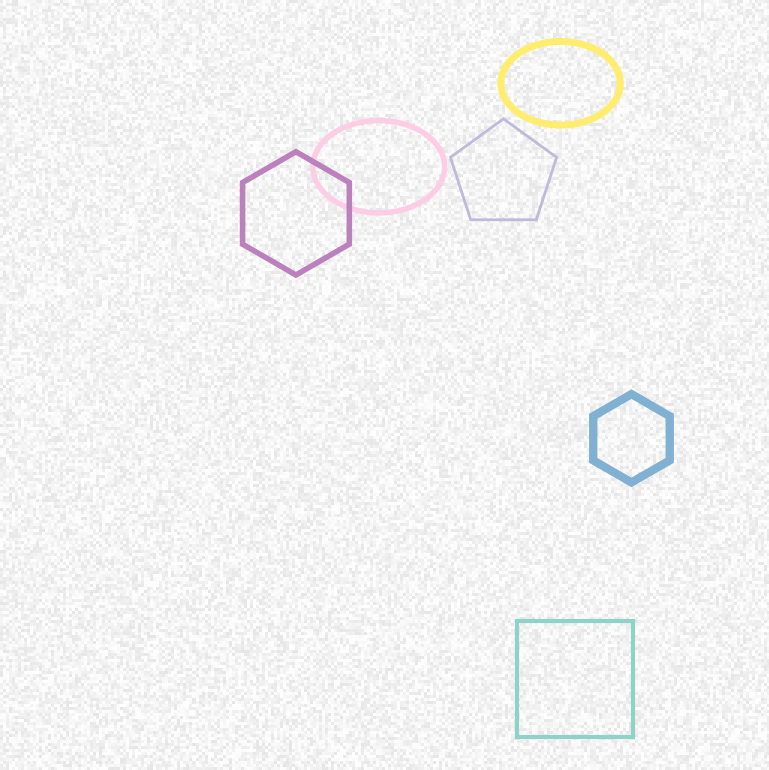[{"shape": "square", "thickness": 1.5, "radius": 0.38, "center": [0.747, 0.118]}, {"shape": "pentagon", "thickness": 1, "radius": 0.36, "center": [0.654, 0.773]}, {"shape": "hexagon", "thickness": 3, "radius": 0.29, "center": [0.82, 0.431]}, {"shape": "oval", "thickness": 2, "radius": 0.43, "center": [0.492, 0.783]}, {"shape": "hexagon", "thickness": 2, "radius": 0.4, "center": [0.384, 0.723]}, {"shape": "oval", "thickness": 2.5, "radius": 0.39, "center": [0.728, 0.892]}]